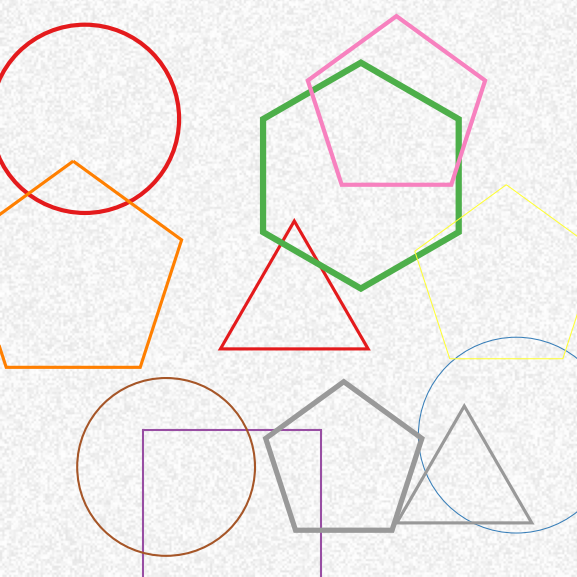[{"shape": "triangle", "thickness": 1.5, "radius": 0.74, "center": [0.51, 0.469]}, {"shape": "circle", "thickness": 2, "radius": 0.82, "center": [0.147, 0.793]}, {"shape": "circle", "thickness": 0.5, "radius": 0.85, "center": [0.894, 0.246]}, {"shape": "hexagon", "thickness": 3, "radius": 0.98, "center": [0.625, 0.695]}, {"shape": "square", "thickness": 1, "radius": 0.77, "center": [0.402, 0.1]}, {"shape": "pentagon", "thickness": 1.5, "radius": 0.99, "center": [0.127, 0.523]}, {"shape": "pentagon", "thickness": 0.5, "radius": 0.83, "center": [0.877, 0.513]}, {"shape": "circle", "thickness": 1, "radius": 0.77, "center": [0.288, 0.191]}, {"shape": "pentagon", "thickness": 2, "radius": 0.81, "center": [0.686, 0.81]}, {"shape": "pentagon", "thickness": 2.5, "radius": 0.71, "center": [0.595, 0.196]}, {"shape": "triangle", "thickness": 1.5, "radius": 0.67, "center": [0.804, 0.161]}]